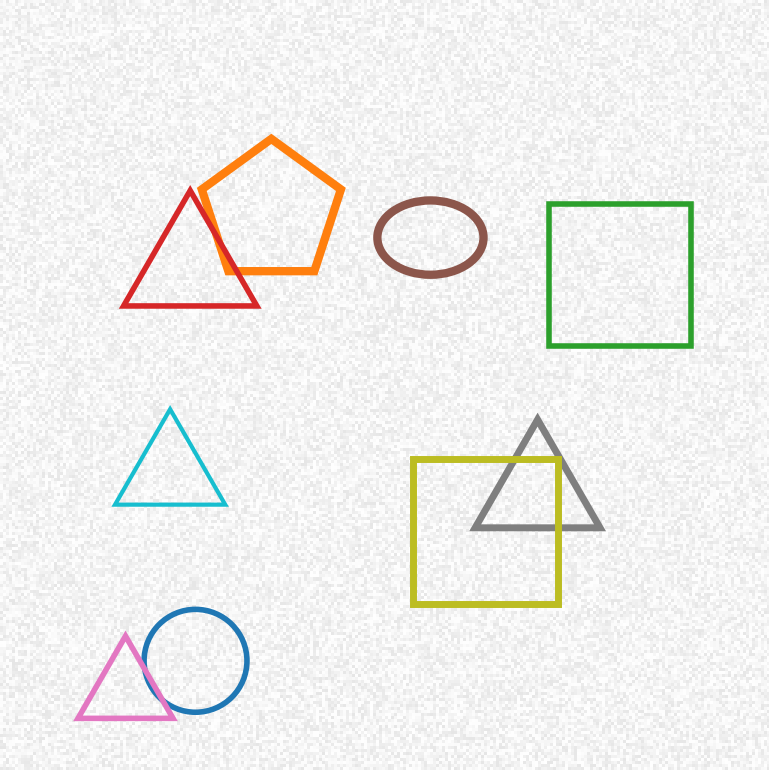[{"shape": "circle", "thickness": 2, "radius": 0.33, "center": [0.254, 0.142]}, {"shape": "pentagon", "thickness": 3, "radius": 0.47, "center": [0.352, 0.725]}, {"shape": "square", "thickness": 2, "radius": 0.46, "center": [0.805, 0.643]}, {"shape": "triangle", "thickness": 2, "radius": 0.5, "center": [0.247, 0.653]}, {"shape": "oval", "thickness": 3, "radius": 0.34, "center": [0.559, 0.691]}, {"shape": "triangle", "thickness": 2, "radius": 0.36, "center": [0.163, 0.103]}, {"shape": "triangle", "thickness": 2.5, "radius": 0.47, "center": [0.698, 0.361]}, {"shape": "square", "thickness": 2.5, "radius": 0.47, "center": [0.631, 0.31]}, {"shape": "triangle", "thickness": 1.5, "radius": 0.41, "center": [0.221, 0.386]}]